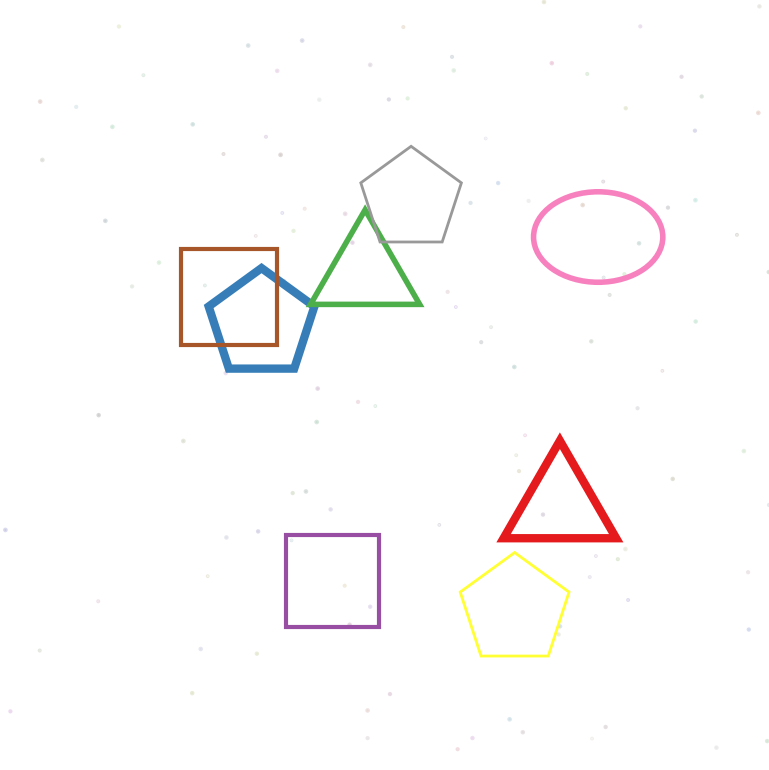[{"shape": "triangle", "thickness": 3, "radius": 0.42, "center": [0.727, 0.343]}, {"shape": "pentagon", "thickness": 3, "radius": 0.36, "center": [0.34, 0.58]}, {"shape": "triangle", "thickness": 2, "radius": 0.41, "center": [0.474, 0.646]}, {"shape": "square", "thickness": 1.5, "radius": 0.3, "center": [0.432, 0.245]}, {"shape": "pentagon", "thickness": 1, "radius": 0.37, "center": [0.668, 0.208]}, {"shape": "square", "thickness": 1.5, "radius": 0.31, "center": [0.297, 0.614]}, {"shape": "oval", "thickness": 2, "radius": 0.42, "center": [0.777, 0.692]}, {"shape": "pentagon", "thickness": 1, "radius": 0.34, "center": [0.534, 0.741]}]